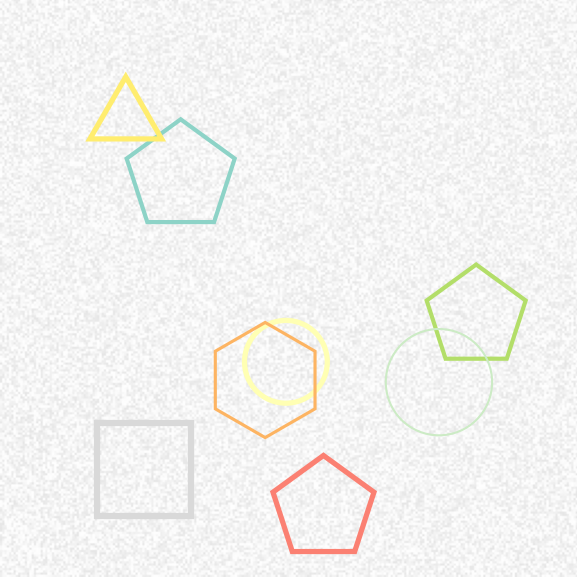[{"shape": "pentagon", "thickness": 2, "radius": 0.49, "center": [0.313, 0.694]}, {"shape": "circle", "thickness": 2.5, "radius": 0.36, "center": [0.495, 0.373]}, {"shape": "pentagon", "thickness": 2.5, "radius": 0.46, "center": [0.56, 0.118]}, {"shape": "hexagon", "thickness": 1.5, "radius": 0.5, "center": [0.459, 0.341]}, {"shape": "pentagon", "thickness": 2, "radius": 0.45, "center": [0.825, 0.451]}, {"shape": "square", "thickness": 3, "radius": 0.41, "center": [0.249, 0.186]}, {"shape": "circle", "thickness": 1, "radius": 0.46, "center": [0.76, 0.337]}, {"shape": "triangle", "thickness": 2.5, "radius": 0.36, "center": [0.218, 0.794]}]